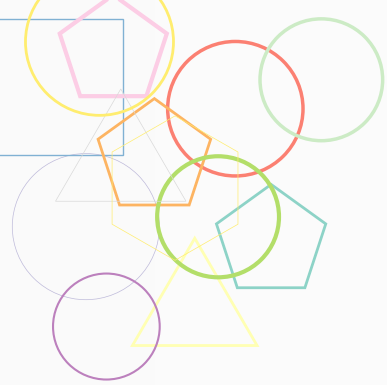[{"shape": "pentagon", "thickness": 2, "radius": 0.74, "center": [0.7, 0.373]}, {"shape": "triangle", "thickness": 2, "radius": 0.93, "center": [0.503, 0.195]}, {"shape": "circle", "thickness": 0.5, "radius": 0.95, "center": [0.222, 0.411]}, {"shape": "circle", "thickness": 2.5, "radius": 0.87, "center": [0.607, 0.718]}, {"shape": "square", "thickness": 1, "radius": 0.88, "center": [0.141, 0.774]}, {"shape": "pentagon", "thickness": 2, "radius": 0.76, "center": [0.398, 0.591]}, {"shape": "circle", "thickness": 3, "radius": 0.79, "center": [0.563, 0.437]}, {"shape": "pentagon", "thickness": 3, "radius": 0.73, "center": [0.292, 0.868]}, {"shape": "triangle", "thickness": 0.5, "radius": 0.97, "center": [0.312, 0.574]}, {"shape": "circle", "thickness": 1.5, "radius": 0.69, "center": [0.274, 0.152]}, {"shape": "circle", "thickness": 2.5, "radius": 0.79, "center": [0.829, 0.793]}, {"shape": "hexagon", "thickness": 0.5, "radius": 0.94, "center": [0.452, 0.511]}, {"shape": "circle", "thickness": 2, "radius": 0.95, "center": [0.257, 0.891]}]